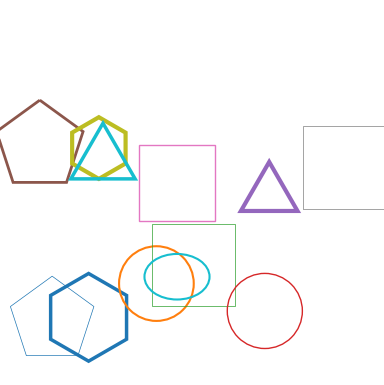[{"shape": "hexagon", "thickness": 2.5, "radius": 0.57, "center": [0.23, 0.176]}, {"shape": "pentagon", "thickness": 0.5, "radius": 0.57, "center": [0.135, 0.169]}, {"shape": "circle", "thickness": 1.5, "radius": 0.49, "center": [0.406, 0.263]}, {"shape": "square", "thickness": 0.5, "radius": 0.53, "center": [0.503, 0.312]}, {"shape": "circle", "thickness": 1, "radius": 0.49, "center": [0.688, 0.192]}, {"shape": "triangle", "thickness": 3, "radius": 0.42, "center": [0.699, 0.494]}, {"shape": "pentagon", "thickness": 2, "radius": 0.59, "center": [0.103, 0.622]}, {"shape": "square", "thickness": 1, "radius": 0.49, "center": [0.46, 0.525]}, {"shape": "square", "thickness": 0.5, "radius": 0.54, "center": [0.896, 0.565]}, {"shape": "hexagon", "thickness": 3, "radius": 0.4, "center": [0.257, 0.615]}, {"shape": "triangle", "thickness": 2.5, "radius": 0.48, "center": [0.268, 0.584]}, {"shape": "oval", "thickness": 1.5, "radius": 0.42, "center": [0.46, 0.281]}]